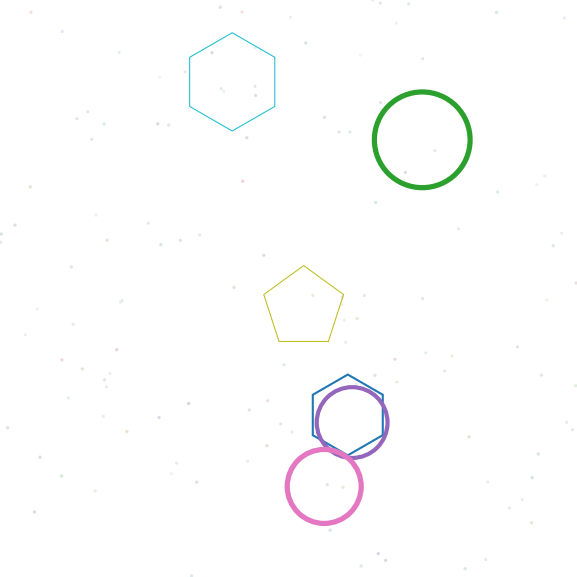[{"shape": "hexagon", "thickness": 1, "radius": 0.35, "center": [0.602, 0.281]}, {"shape": "circle", "thickness": 2.5, "radius": 0.41, "center": [0.731, 0.757]}, {"shape": "circle", "thickness": 2, "radius": 0.31, "center": [0.61, 0.267]}, {"shape": "circle", "thickness": 2.5, "radius": 0.32, "center": [0.561, 0.157]}, {"shape": "pentagon", "thickness": 0.5, "radius": 0.36, "center": [0.526, 0.467]}, {"shape": "hexagon", "thickness": 0.5, "radius": 0.43, "center": [0.402, 0.857]}]